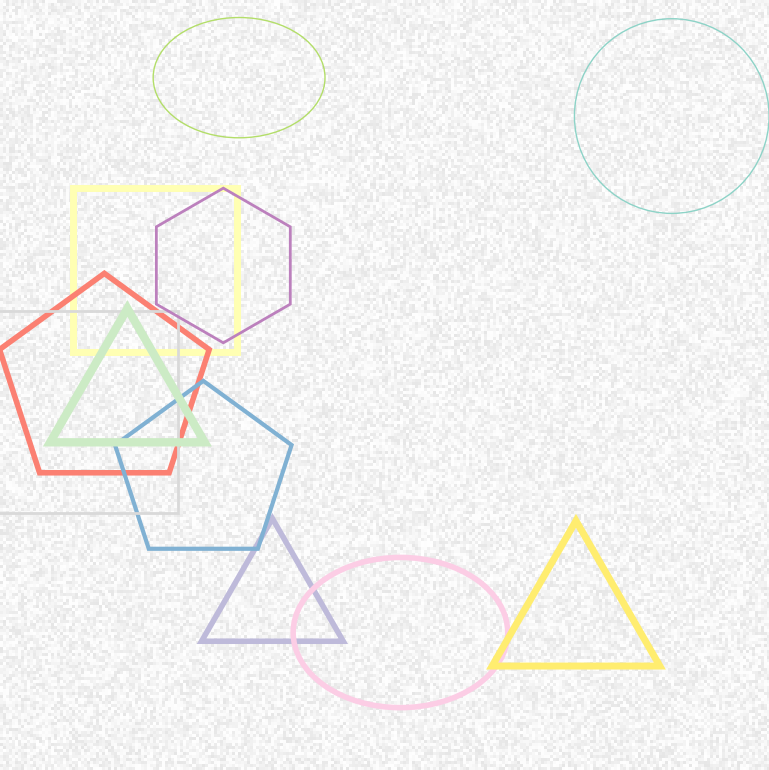[{"shape": "circle", "thickness": 0.5, "radius": 0.63, "center": [0.872, 0.849]}, {"shape": "square", "thickness": 2.5, "radius": 0.53, "center": [0.201, 0.65]}, {"shape": "triangle", "thickness": 2, "radius": 0.53, "center": [0.354, 0.22]}, {"shape": "pentagon", "thickness": 2, "radius": 0.72, "center": [0.136, 0.502]}, {"shape": "pentagon", "thickness": 1.5, "radius": 0.6, "center": [0.264, 0.385]}, {"shape": "oval", "thickness": 0.5, "radius": 0.56, "center": [0.31, 0.899]}, {"shape": "oval", "thickness": 2, "radius": 0.7, "center": [0.52, 0.179]}, {"shape": "square", "thickness": 1, "radius": 0.66, "center": [0.1, 0.466]}, {"shape": "hexagon", "thickness": 1, "radius": 0.5, "center": [0.29, 0.655]}, {"shape": "triangle", "thickness": 3, "radius": 0.58, "center": [0.165, 0.484]}, {"shape": "triangle", "thickness": 2.5, "radius": 0.63, "center": [0.748, 0.198]}]